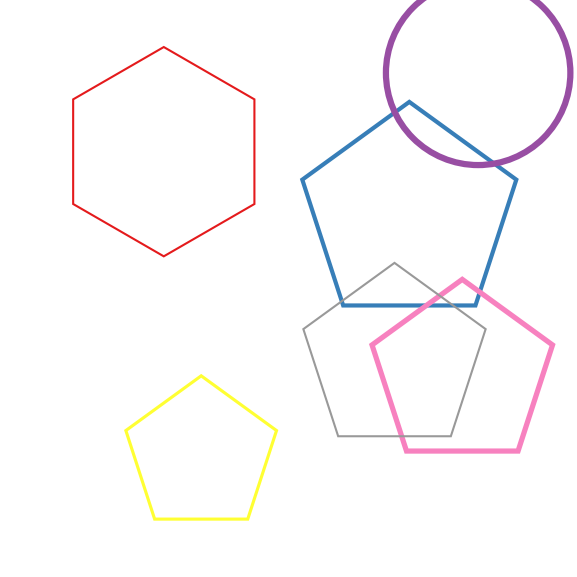[{"shape": "hexagon", "thickness": 1, "radius": 0.91, "center": [0.284, 0.736]}, {"shape": "pentagon", "thickness": 2, "radius": 0.97, "center": [0.709, 0.628]}, {"shape": "circle", "thickness": 3, "radius": 0.8, "center": [0.828, 0.873]}, {"shape": "pentagon", "thickness": 1.5, "radius": 0.69, "center": [0.348, 0.211]}, {"shape": "pentagon", "thickness": 2.5, "radius": 0.82, "center": [0.8, 0.351]}, {"shape": "pentagon", "thickness": 1, "radius": 0.83, "center": [0.683, 0.378]}]